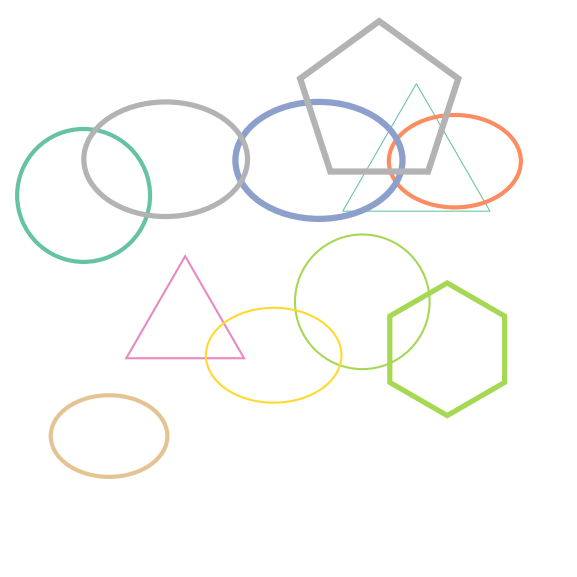[{"shape": "triangle", "thickness": 0.5, "radius": 0.74, "center": [0.721, 0.707]}, {"shape": "circle", "thickness": 2, "radius": 0.58, "center": [0.145, 0.661]}, {"shape": "oval", "thickness": 2, "radius": 0.57, "center": [0.788, 0.72]}, {"shape": "oval", "thickness": 3, "radius": 0.72, "center": [0.552, 0.721]}, {"shape": "triangle", "thickness": 1, "radius": 0.59, "center": [0.321, 0.438]}, {"shape": "hexagon", "thickness": 2.5, "radius": 0.57, "center": [0.774, 0.394]}, {"shape": "circle", "thickness": 1, "radius": 0.58, "center": [0.627, 0.477]}, {"shape": "oval", "thickness": 1, "radius": 0.59, "center": [0.474, 0.384]}, {"shape": "oval", "thickness": 2, "radius": 0.5, "center": [0.189, 0.244]}, {"shape": "oval", "thickness": 2.5, "radius": 0.71, "center": [0.287, 0.723]}, {"shape": "pentagon", "thickness": 3, "radius": 0.72, "center": [0.657, 0.819]}]